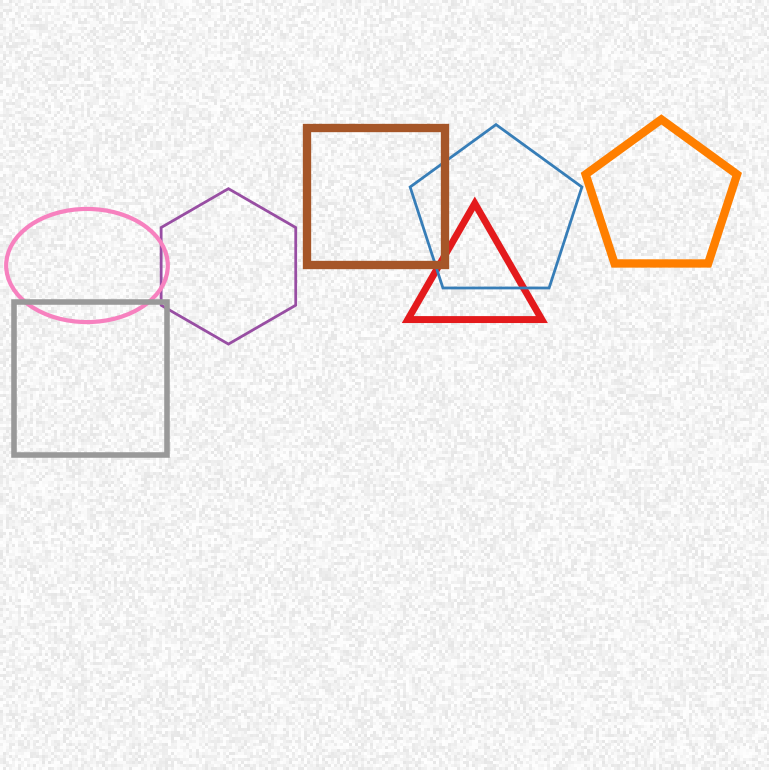[{"shape": "triangle", "thickness": 2.5, "radius": 0.5, "center": [0.617, 0.635]}, {"shape": "pentagon", "thickness": 1, "radius": 0.59, "center": [0.644, 0.721]}, {"shape": "hexagon", "thickness": 1, "radius": 0.5, "center": [0.297, 0.654]}, {"shape": "pentagon", "thickness": 3, "radius": 0.52, "center": [0.859, 0.741]}, {"shape": "square", "thickness": 3, "radius": 0.45, "center": [0.488, 0.745]}, {"shape": "oval", "thickness": 1.5, "radius": 0.52, "center": [0.113, 0.655]}, {"shape": "square", "thickness": 2, "radius": 0.5, "center": [0.118, 0.509]}]